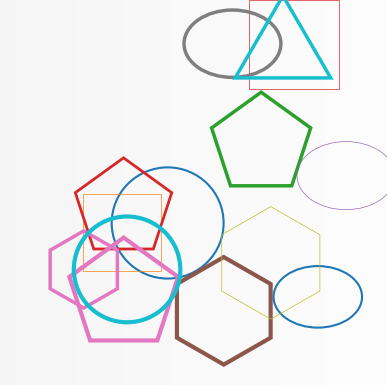[{"shape": "circle", "thickness": 1.5, "radius": 0.72, "center": [0.433, 0.421]}, {"shape": "oval", "thickness": 1.5, "radius": 0.57, "center": [0.82, 0.229]}, {"shape": "square", "thickness": 0.5, "radius": 0.5, "center": [0.316, 0.396]}, {"shape": "pentagon", "thickness": 2.5, "radius": 0.67, "center": [0.674, 0.626]}, {"shape": "pentagon", "thickness": 2, "radius": 0.65, "center": [0.319, 0.459]}, {"shape": "square", "thickness": 0.5, "radius": 0.58, "center": [0.759, 0.885]}, {"shape": "oval", "thickness": 0.5, "radius": 0.63, "center": [0.893, 0.544]}, {"shape": "hexagon", "thickness": 3, "radius": 0.7, "center": [0.577, 0.193]}, {"shape": "pentagon", "thickness": 3, "radius": 0.74, "center": [0.319, 0.235]}, {"shape": "hexagon", "thickness": 2.5, "radius": 0.5, "center": [0.216, 0.3]}, {"shape": "oval", "thickness": 2.5, "radius": 0.62, "center": [0.6, 0.886]}, {"shape": "hexagon", "thickness": 0.5, "radius": 0.73, "center": [0.699, 0.317]}, {"shape": "triangle", "thickness": 2.5, "radius": 0.71, "center": [0.73, 0.869]}, {"shape": "circle", "thickness": 3, "radius": 0.69, "center": [0.328, 0.3]}]